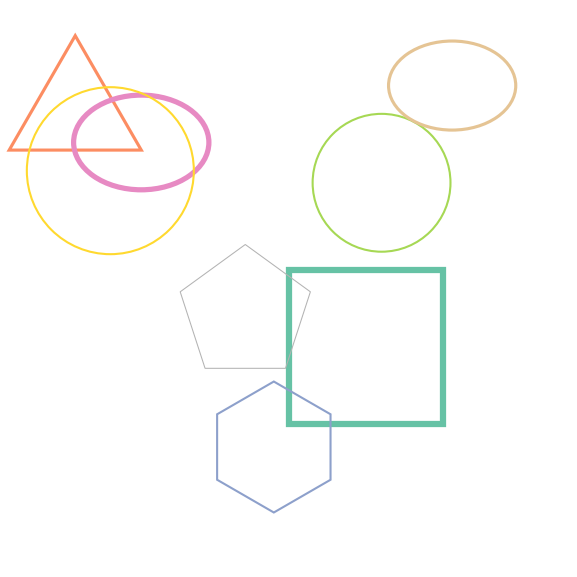[{"shape": "square", "thickness": 3, "radius": 0.67, "center": [0.633, 0.398]}, {"shape": "triangle", "thickness": 1.5, "radius": 0.66, "center": [0.13, 0.805]}, {"shape": "hexagon", "thickness": 1, "radius": 0.57, "center": [0.474, 0.225]}, {"shape": "oval", "thickness": 2.5, "radius": 0.59, "center": [0.245, 0.752]}, {"shape": "circle", "thickness": 1, "radius": 0.6, "center": [0.661, 0.683]}, {"shape": "circle", "thickness": 1, "radius": 0.72, "center": [0.191, 0.704]}, {"shape": "oval", "thickness": 1.5, "radius": 0.55, "center": [0.783, 0.851]}, {"shape": "pentagon", "thickness": 0.5, "radius": 0.59, "center": [0.425, 0.457]}]